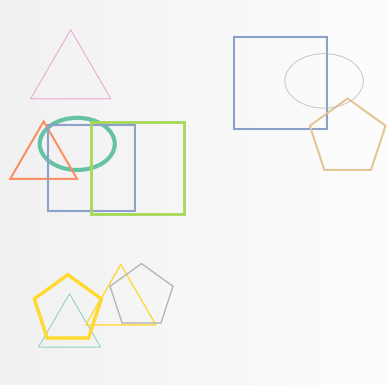[{"shape": "triangle", "thickness": 0.5, "radius": 0.46, "center": [0.179, 0.145]}, {"shape": "oval", "thickness": 3, "radius": 0.48, "center": [0.199, 0.626]}, {"shape": "triangle", "thickness": 1.5, "radius": 0.5, "center": [0.113, 0.585]}, {"shape": "square", "thickness": 1.5, "radius": 0.56, "center": [0.236, 0.565]}, {"shape": "square", "thickness": 1.5, "radius": 0.6, "center": [0.723, 0.784]}, {"shape": "triangle", "thickness": 0.5, "radius": 0.6, "center": [0.182, 0.803]}, {"shape": "square", "thickness": 2, "radius": 0.6, "center": [0.354, 0.564]}, {"shape": "pentagon", "thickness": 2.5, "radius": 0.45, "center": [0.175, 0.196]}, {"shape": "triangle", "thickness": 1, "radius": 0.52, "center": [0.312, 0.208]}, {"shape": "pentagon", "thickness": 1.5, "radius": 0.51, "center": [0.897, 0.642]}, {"shape": "pentagon", "thickness": 1, "radius": 0.43, "center": [0.365, 0.23]}, {"shape": "oval", "thickness": 0.5, "radius": 0.51, "center": [0.836, 0.79]}]